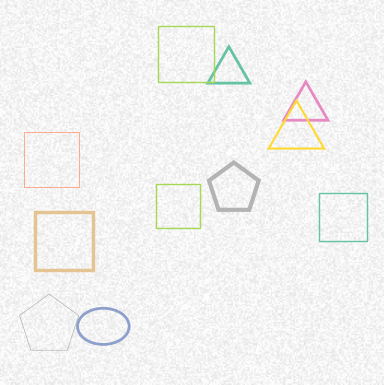[{"shape": "triangle", "thickness": 2, "radius": 0.32, "center": [0.594, 0.816]}, {"shape": "square", "thickness": 1, "radius": 0.31, "center": [0.892, 0.436]}, {"shape": "square", "thickness": 0.5, "radius": 0.36, "center": [0.133, 0.586]}, {"shape": "oval", "thickness": 2, "radius": 0.34, "center": [0.268, 0.152]}, {"shape": "triangle", "thickness": 2, "radius": 0.33, "center": [0.794, 0.721]}, {"shape": "square", "thickness": 1, "radius": 0.29, "center": [0.462, 0.465]}, {"shape": "square", "thickness": 1, "radius": 0.36, "center": [0.484, 0.859]}, {"shape": "triangle", "thickness": 1.5, "radius": 0.42, "center": [0.77, 0.656]}, {"shape": "square", "thickness": 2.5, "radius": 0.38, "center": [0.167, 0.373]}, {"shape": "pentagon", "thickness": 0.5, "radius": 0.4, "center": [0.128, 0.156]}, {"shape": "pentagon", "thickness": 3, "radius": 0.34, "center": [0.607, 0.51]}]